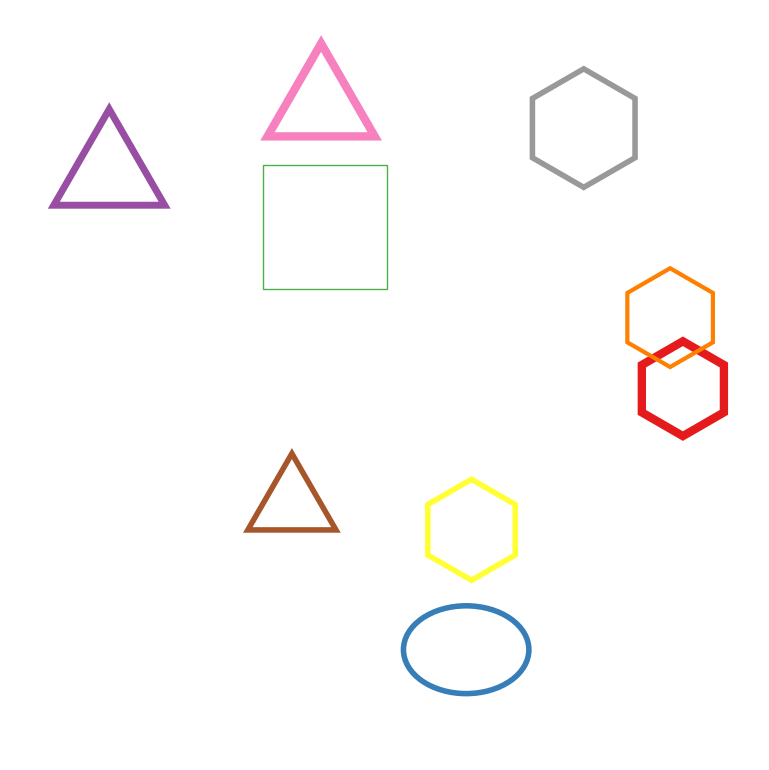[{"shape": "hexagon", "thickness": 3, "radius": 0.31, "center": [0.887, 0.495]}, {"shape": "oval", "thickness": 2, "radius": 0.41, "center": [0.605, 0.156]}, {"shape": "square", "thickness": 0.5, "radius": 0.4, "center": [0.422, 0.705]}, {"shape": "triangle", "thickness": 2.5, "radius": 0.42, "center": [0.142, 0.775]}, {"shape": "hexagon", "thickness": 1.5, "radius": 0.32, "center": [0.87, 0.587]}, {"shape": "hexagon", "thickness": 2, "radius": 0.33, "center": [0.612, 0.312]}, {"shape": "triangle", "thickness": 2, "radius": 0.33, "center": [0.379, 0.345]}, {"shape": "triangle", "thickness": 3, "radius": 0.4, "center": [0.417, 0.863]}, {"shape": "hexagon", "thickness": 2, "radius": 0.38, "center": [0.758, 0.834]}]